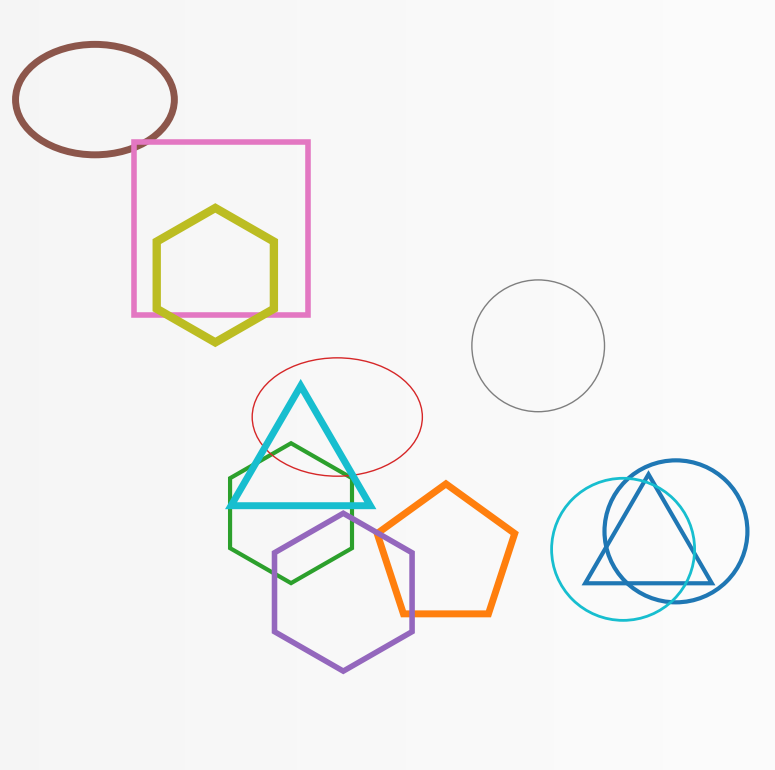[{"shape": "circle", "thickness": 1.5, "radius": 0.46, "center": [0.872, 0.31]}, {"shape": "triangle", "thickness": 1.5, "radius": 0.47, "center": [0.837, 0.29]}, {"shape": "pentagon", "thickness": 2.5, "radius": 0.47, "center": [0.575, 0.278]}, {"shape": "hexagon", "thickness": 1.5, "radius": 0.45, "center": [0.376, 0.334]}, {"shape": "oval", "thickness": 0.5, "radius": 0.55, "center": [0.435, 0.458]}, {"shape": "hexagon", "thickness": 2, "radius": 0.51, "center": [0.443, 0.231]}, {"shape": "oval", "thickness": 2.5, "radius": 0.51, "center": [0.123, 0.871]}, {"shape": "square", "thickness": 2, "radius": 0.56, "center": [0.285, 0.703]}, {"shape": "circle", "thickness": 0.5, "radius": 0.43, "center": [0.694, 0.551]}, {"shape": "hexagon", "thickness": 3, "radius": 0.44, "center": [0.278, 0.643]}, {"shape": "circle", "thickness": 1, "radius": 0.46, "center": [0.804, 0.287]}, {"shape": "triangle", "thickness": 2.5, "radius": 0.52, "center": [0.388, 0.395]}]